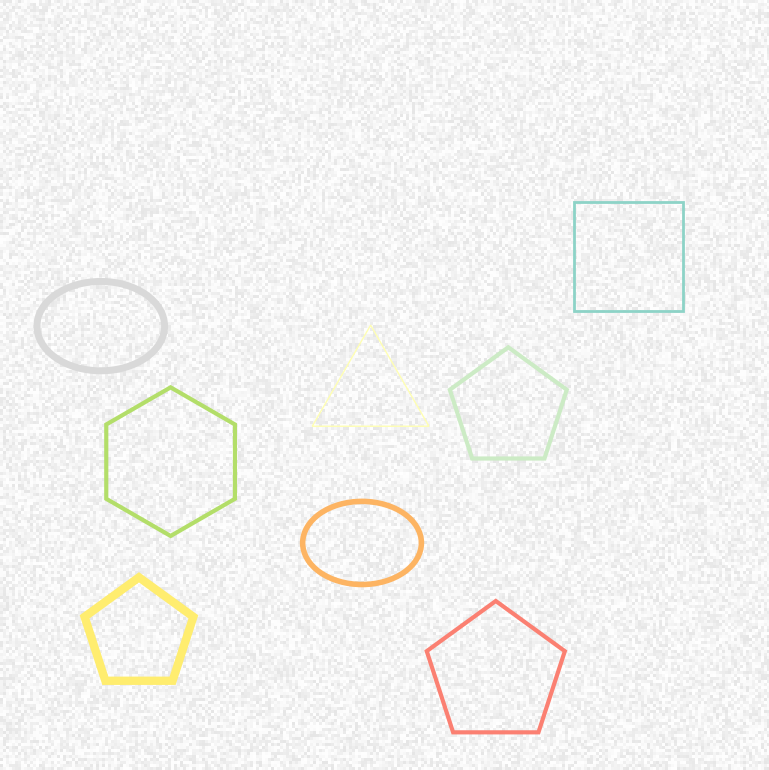[{"shape": "square", "thickness": 1, "radius": 0.35, "center": [0.816, 0.667]}, {"shape": "triangle", "thickness": 0.5, "radius": 0.44, "center": [0.481, 0.49]}, {"shape": "pentagon", "thickness": 1.5, "radius": 0.47, "center": [0.644, 0.125]}, {"shape": "oval", "thickness": 2, "radius": 0.39, "center": [0.47, 0.295]}, {"shape": "hexagon", "thickness": 1.5, "radius": 0.48, "center": [0.222, 0.4]}, {"shape": "oval", "thickness": 2.5, "radius": 0.41, "center": [0.131, 0.576]}, {"shape": "pentagon", "thickness": 1.5, "radius": 0.4, "center": [0.66, 0.469]}, {"shape": "pentagon", "thickness": 3, "radius": 0.37, "center": [0.18, 0.176]}]